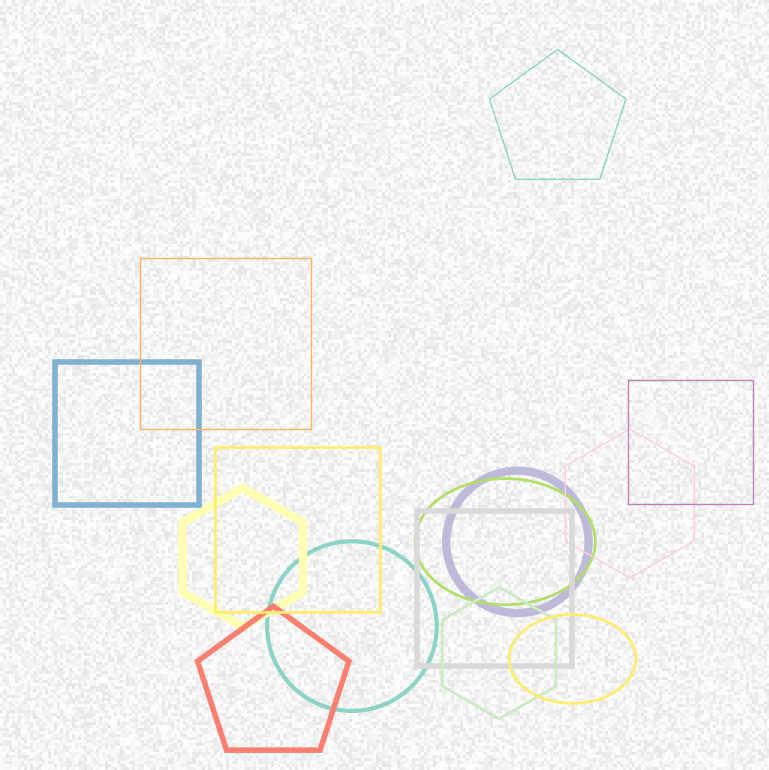[{"shape": "pentagon", "thickness": 0.5, "radius": 0.47, "center": [0.724, 0.843]}, {"shape": "circle", "thickness": 1.5, "radius": 0.55, "center": [0.457, 0.187]}, {"shape": "hexagon", "thickness": 3, "radius": 0.45, "center": [0.315, 0.276]}, {"shape": "circle", "thickness": 3, "radius": 0.46, "center": [0.672, 0.296]}, {"shape": "pentagon", "thickness": 2, "radius": 0.52, "center": [0.355, 0.109]}, {"shape": "square", "thickness": 2, "radius": 0.47, "center": [0.165, 0.437]}, {"shape": "square", "thickness": 0.5, "radius": 0.56, "center": [0.292, 0.553]}, {"shape": "oval", "thickness": 1, "radius": 0.58, "center": [0.656, 0.297]}, {"shape": "hexagon", "thickness": 0.5, "radius": 0.48, "center": [0.818, 0.346]}, {"shape": "square", "thickness": 2, "radius": 0.5, "center": [0.642, 0.236]}, {"shape": "square", "thickness": 0.5, "radius": 0.4, "center": [0.897, 0.426]}, {"shape": "hexagon", "thickness": 1, "radius": 0.43, "center": [0.648, 0.152]}, {"shape": "oval", "thickness": 1, "radius": 0.41, "center": [0.744, 0.144]}, {"shape": "square", "thickness": 1, "radius": 0.53, "center": [0.387, 0.312]}]